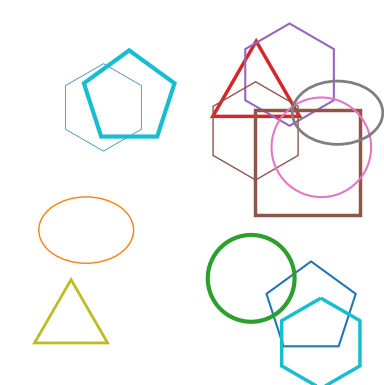[{"shape": "hexagon", "thickness": 0.5, "radius": 0.57, "center": [0.269, 0.721]}, {"shape": "pentagon", "thickness": 1.5, "radius": 0.61, "center": [0.808, 0.199]}, {"shape": "oval", "thickness": 1, "radius": 0.62, "center": [0.224, 0.402]}, {"shape": "circle", "thickness": 3, "radius": 0.56, "center": [0.652, 0.277]}, {"shape": "triangle", "thickness": 2.5, "radius": 0.65, "center": [0.665, 0.763]}, {"shape": "hexagon", "thickness": 1.5, "radius": 0.66, "center": [0.752, 0.806]}, {"shape": "square", "thickness": 2.5, "radius": 0.68, "center": [0.799, 0.577]}, {"shape": "hexagon", "thickness": 1, "radius": 0.64, "center": [0.664, 0.66]}, {"shape": "circle", "thickness": 1.5, "radius": 0.65, "center": [0.835, 0.617]}, {"shape": "oval", "thickness": 2, "radius": 0.59, "center": [0.877, 0.707]}, {"shape": "triangle", "thickness": 2, "radius": 0.55, "center": [0.185, 0.164]}, {"shape": "hexagon", "thickness": 2.5, "radius": 0.59, "center": [0.833, 0.108]}, {"shape": "pentagon", "thickness": 3, "radius": 0.62, "center": [0.336, 0.745]}]